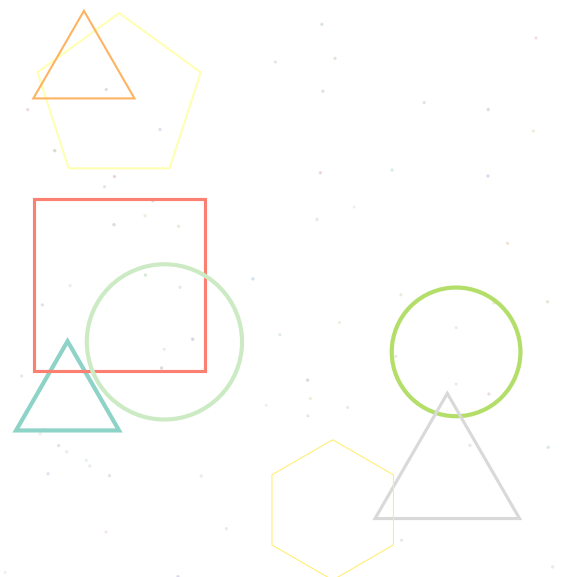[{"shape": "triangle", "thickness": 2, "radius": 0.51, "center": [0.117, 0.305]}, {"shape": "pentagon", "thickness": 1, "radius": 0.74, "center": [0.206, 0.828]}, {"shape": "square", "thickness": 1.5, "radius": 0.74, "center": [0.207, 0.506]}, {"shape": "triangle", "thickness": 1, "radius": 0.51, "center": [0.145, 0.879]}, {"shape": "circle", "thickness": 2, "radius": 0.56, "center": [0.79, 0.39]}, {"shape": "triangle", "thickness": 1.5, "radius": 0.72, "center": [0.775, 0.173]}, {"shape": "circle", "thickness": 2, "radius": 0.67, "center": [0.285, 0.407]}, {"shape": "hexagon", "thickness": 0.5, "radius": 0.61, "center": [0.576, 0.116]}]